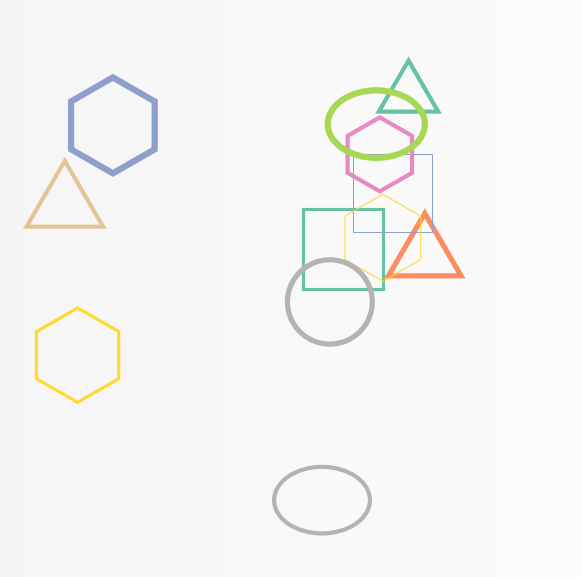[{"shape": "triangle", "thickness": 2, "radius": 0.29, "center": [0.703, 0.835]}, {"shape": "square", "thickness": 1.5, "radius": 0.35, "center": [0.59, 0.569]}, {"shape": "triangle", "thickness": 2.5, "radius": 0.36, "center": [0.731, 0.558]}, {"shape": "square", "thickness": 0.5, "radius": 0.34, "center": [0.675, 0.664]}, {"shape": "hexagon", "thickness": 3, "radius": 0.42, "center": [0.194, 0.782]}, {"shape": "hexagon", "thickness": 2, "radius": 0.32, "center": [0.653, 0.732]}, {"shape": "oval", "thickness": 3, "radius": 0.42, "center": [0.647, 0.784]}, {"shape": "hexagon", "thickness": 0.5, "radius": 0.38, "center": [0.659, 0.587]}, {"shape": "hexagon", "thickness": 1.5, "radius": 0.41, "center": [0.133, 0.384]}, {"shape": "triangle", "thickness": 2, "radius": 0.38, "center": [0.111, 0.645]}, {"shape": "oval", "thickness": 2, "radius": 0.41, "center": [0.554, 0.133]}, {"shape": "circle", "thickness": 2.5, "radius": 0.36, "center": [0.568, 0.476]}]